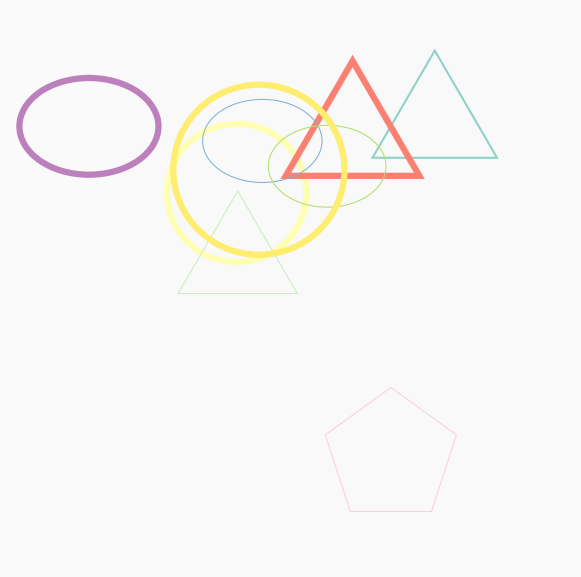[{"shape": "triangle", "thickness": 1, "radius": 0.62, "center": [0.748, 0.788]}, {"shape": "circle", "thickness": 3, "radius": 0.6, "center": [0.407, 0.665]}, {"shape": "triangle", "thickness": 3, "radius": 0.66, "center": [0.607, 0.761]}, {"shape": "oval", "thickness": 0.5, "radius": 0.51, "center": [0.451, 0.755]}, {"shape": "oval", "thickness": 0.5, "radius": 0.51, "center": [0.563, 0.711]}, {"shape": "pentagon", "thickness": 0.5, "radius": 0.59, "center": [0.673, 0.209]}, {"shape": "oval", "thickness": 3, "radius": 0.6, "center": [0.153, 0.78]}, {"shape": "triangle", "thickness": 0.5, "radius": 0.59, "center": [0.409, 0.55]}, {"shape": "circle", "thickness": 3, "radius": 0.74, "center": [0.445, 0.705]}]